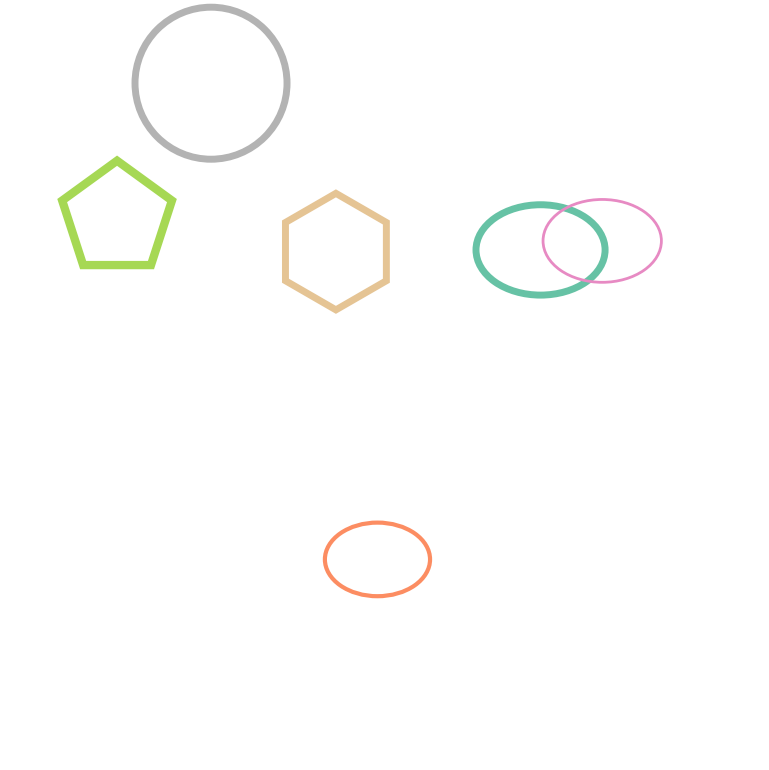[{"shape": "oval", "thickness": 2.5, "radius": 0.42, "center": [0.702, 0.675]}, {"shape": "oval", "thickness": 1.5, "radius": 0.34, "center": [0.49, 0.273]}, {"shape": "oval", "thickness": 1, "radius": 0.38, "center": [0.782, 0.687]}, {"shape": "pentagon", "thickness": 3, "radius": 0.37, "center": [0.152, 0.716]}, {"shape": "hexagon", "thickness": 2.5, "radius": 0.38, "center": [0.436, 0.673]}, {"shape": "circle", "thickness": 2.5, "radius": 0.49, "center": [0.274, 0.892]}]